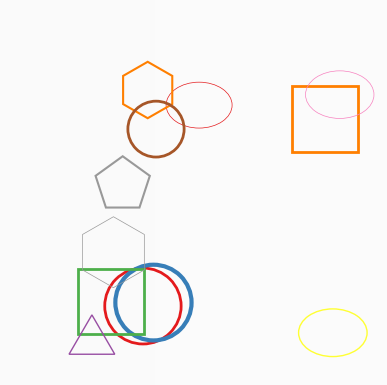[{"shape": "circle", "thickness": 2, "radius": 0.49, "center": [0.369, 0.205]}, {"shape": "oval", "thickness": 0.5, "radius": 0.43, "center": [0.514, 0.727]}, {"shape": "circle", "thickness": 3, "radius": 0.49, "center": [0.396, 0.214]}, {"shape": "square", "thickness": 2, "radius": 0.42, "center": [0.286, 0.217]}, {"shape": "triangle", "thickness": 1, "radius": 0.34, "center": [0.237, 0.114]}, {"shape": "square", "thickness": 2, "radius": 0.42, "center": [0.838, 0.691]}, {"shape": "hexagon", "thickness": 1.5, "radius": 0.37, "center": [0.381, 0.766]}, {"shape": "oval", "thickness": 1, "radius": 0.44, "center": [0.859, 0.136]}, {"shape": "circle", "thickness": 2, "radius": 0.36, "center": [0.403, 0.665]}, {"shape": "oval", "thickness": 0.5, "radius": 0.44, "center": [0.877, 0.754]}, {"shape": "hexagon", "thickness": 0.5, "radius": 0.46, "center": [0.293, 0.345]}, {"shape": "pentagon", "thickness": 1.5, "radius": 0.37, "center": [0.317, 0.52]}]